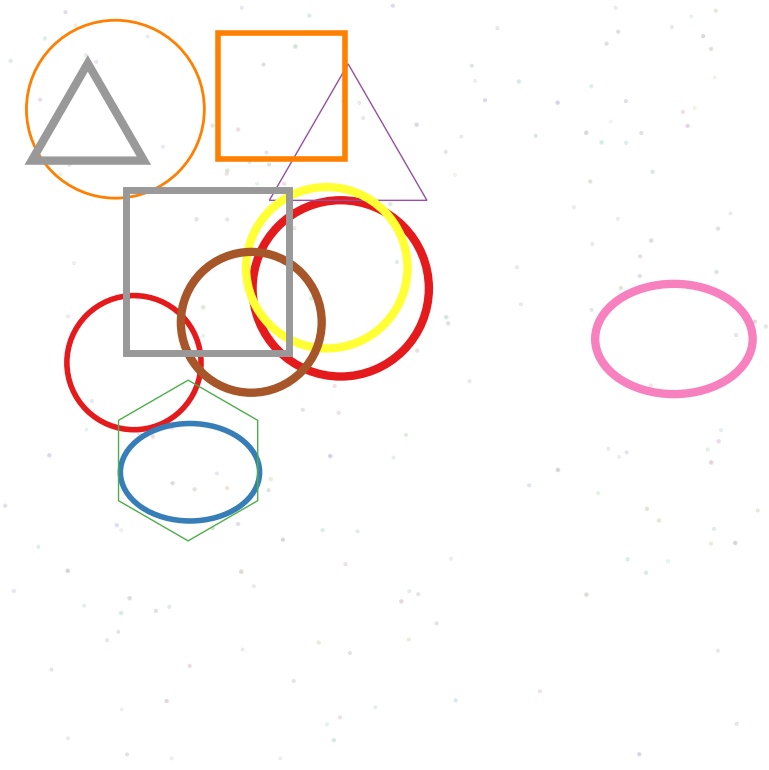[{"shape": "circle", "thickness": 2, "radius": 0.44, "center": [0.174, 0.529]}, {"shape": "circle", "thickness": 3, "radius": 0.57, "center": [0.443, 0.625]}, {"shape": "oval", "thickness": 2, "radius": 0.45, "center": [0.247, 0.387]}, {"shape": "hexagon", "thickness": 0.5, "radius": 0.52, "center": [0.244, 0.402]}, {"shape": "triangle", "thickness": 0.5, "radius": 0.59, "center": [0.452, 0.799]}, {"shape": "circle", "thickness": 1, "radius": 0.58, "center": [0.15, 0.858]}, {"shape": "square", "thickness": 2, "radius": 0.41, "center": [0.365, 0.875]}, {"shape": "circle", "thickness": 3, "radius": 0.52, "center": [0.424, 0.652]}, {"shape": "circle", "thickness": 3, "radius": 0.46, "center": [0.326, 0.581]}, {"shape": "oval", "thickness": 3, "radius": 0.51, "center": [0.875, 0.56]}, {"shape": "triangle", "thickness": 3, "radius": 0.42, "center": [0.114, 0.833]}, {"shape": "square", "thickness": 2.5, "radius": 0.53, "center": [0.269, 0.647]}]